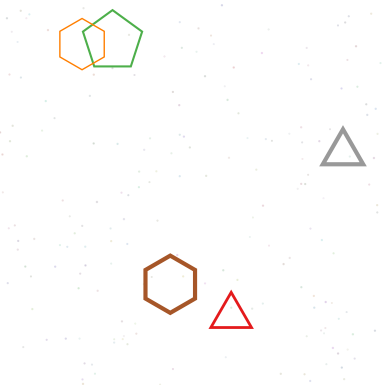[{"shape": "triangle", "thickness": 2, "radius": 0.3, "center": [0.6, 0.18]}, {"shape": "pentagon", "thickness": 1.5, "radius": 0.4, "center": [0.292, 0.893]}, {"shape": "hexagon", "thickness": 1, "radius": 0.33, "center": [0.213, 0.885]}, {"shape": "hexagon", "thickness": 3, "radius": 0.37, "center": [0.442, 0.262]}, {"shape": "triangle", "thickness": 3, "radius": 0.3, "center": [0.891, 0.604]}]